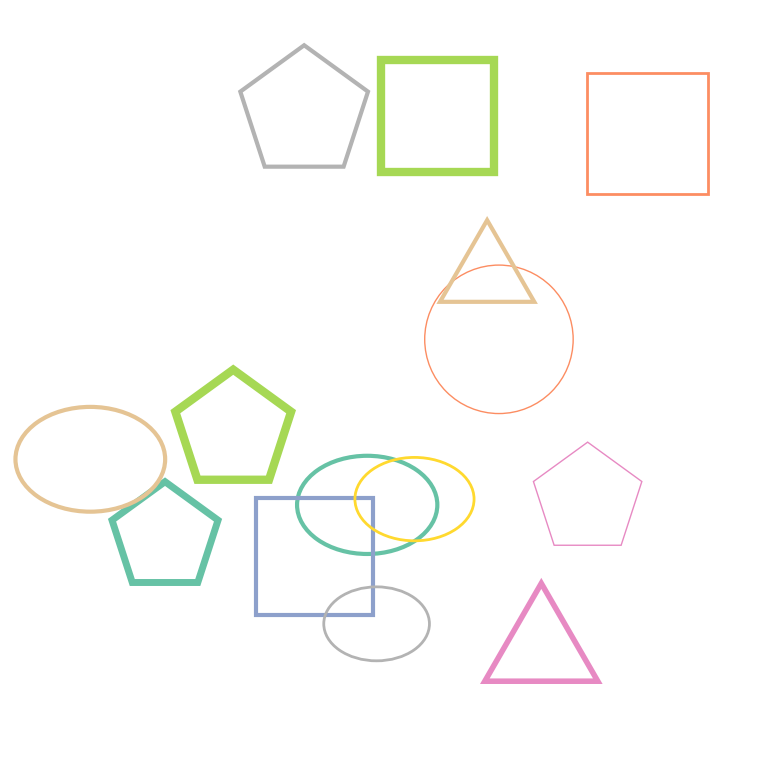[{"shape": "oval", "thickness": 1.5, "radius": 0.46, "center": [0.477, 0.344]}, {"shape": "pentagon", "thickness": 2.5, "radius": 0.36, "center": [0.214, 0.302]}, {"shape": "circle", "thickness": 0.5, "radius": 0.48, "center": [0.648, 0.559]}, {"shape": "square", "thickness": 1, "radius": 0.39, "center": [0.841, 0.827]}, {"shape": "square", "thickness": 1.5, "radius": 0.38, "center": [0.408, 0.277]}, {"shape": "pentagon", "thickness": 0.5, "radius": 0.37, "center": [0.763, 0.352]}, {"shape": "triangle", "thickness": 2, "radius": 0.42, "center": [0.703, 0.158]}, {"shape": "square", "thickness": 3, "radius": 0.36, "center": [0.568, 0.849]}, {"shape": "pentagon", "thickness": 3, "radius": 0.4, "center": [0.303, 0.441]}, {"shape": "oval", "thickness": 1, "radius": 0.39, "center": [0.538, 0.352]}, {"shape": "triangle", "thickness": 1.5, "radius": 0.35, "center": [0.633, 0.643]}, {"shape": "oval", "thickness": 1.5, "radius": 0.49, "center": [0.117, 0.404]}, {"shape": "pentagon", "thickness": 1.5, "radius": 0.44, "center": [0.395, 0.854]}, {"shape": "oval", "thickness": 1, "radius": 0.34, "center": [0.489, 0.19]}]